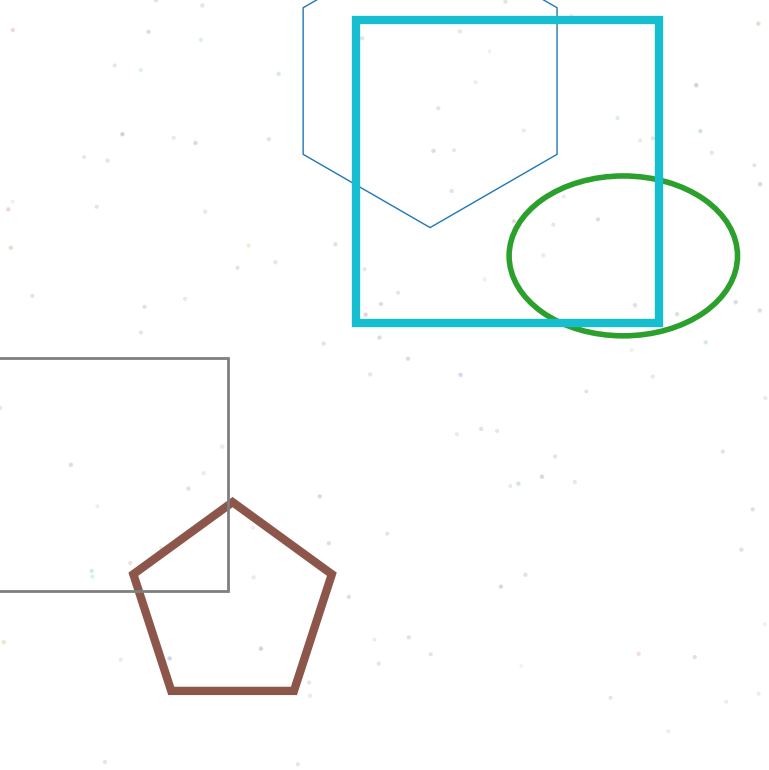[{"shape": "hexagon", "thickness": 0.5, "radius": 0.95, "center": [0.559, 0.895]}, {"shape": "oval", "thickness": 2, "radius": 0.74, "center": [0.809, 0.668]}, {"shape": "pentagon", "thickness": 3, "radius": 0.68, "center": [0.302, 0.212]}, {"shape": "square", "thickness": 1, "radius": 0.76, "center": [0.144, 0.384]}, {"shape": "square", "thickness": 3, "radius": 0.98, "center": [0.659, 0.777]}]